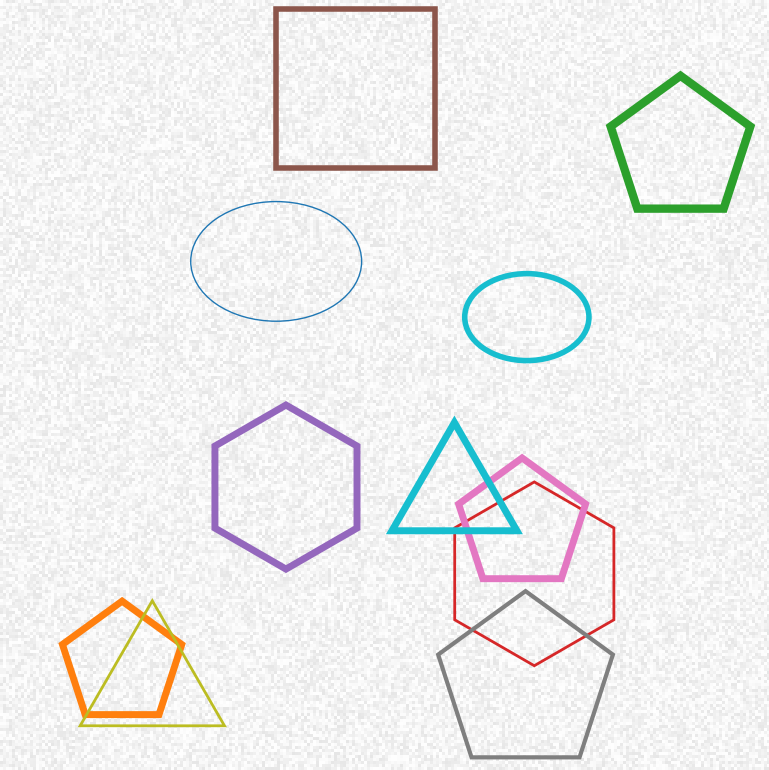[{"shape": "oval", "thickness": 0.5, "radius": 0.55, "center": [0.359, 0.661]}, {"shape": "pentagon", "thickness": 2.5, "radius": 0.41, "center": [0.159, 0.138]}, {"shape": "pentagon", "thickness": 3, "radius": 0.48, "center": [0.884, 0.806]}, {"shape": "hexagon", "thickness": 1, "radius": 0.6, "center": [0.694, 0.255]}, {"shape": "hexagon", "thickness": 2.5, "radius": 0.53, "center": [0.371, 0.367]}, {"shape": "square", "thickness": 2, "radius": 0.52, "center": [0.461, 0.885]}, {"shape": "pentagon", "thickness": 2.5, "radius": 0.43, "center": [0.678, 0.319]}, {"shape": "pentagon", "thickness": 1.5, "radius": 0.6, "center": [0.683, 0.113]}, {"shape": "triangle", "thickness": 1, "radius": 0.54, "center": [0.198, 0.112]}, {"shape": "oval", "thickness": 2, "radius": 0.4, "center": [0.684, 0.588]}, {"shape": "triangle", "thickness": 2.5, "radius": 0.47, "center": [0.59, 0.358]}]